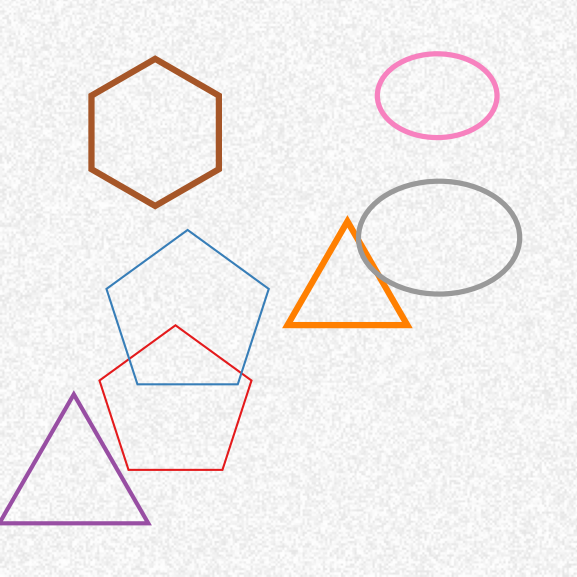[{"shape": "pentagon", "thickness": 1, "radius": 0.69, "center": [0.304, 0.297]}, {"shape": "pentagon", "thickness": 1, "radius": 0.74, "center": [0.325, 0.453]}, {"shape": "triangle", "thickness": 2, "radius": 0.74, "center": [0.128, 0.167]}, {"shape": "triangle", "thickness": 3, "radius": 0.6, "center": [0.602, 0.496]}, {"shape": "hexagon", "thickness": 3, "radius": 0.64, "center": [0.269, 0.77]}, {"shape": "oval", "thickness": 2.5, "radius": 0.52, "center": [0.757, 0.833]}, {"shape": "oval", "thickness": 2.5, "radius": 0.7, "center": [0.76, 0.588]}]